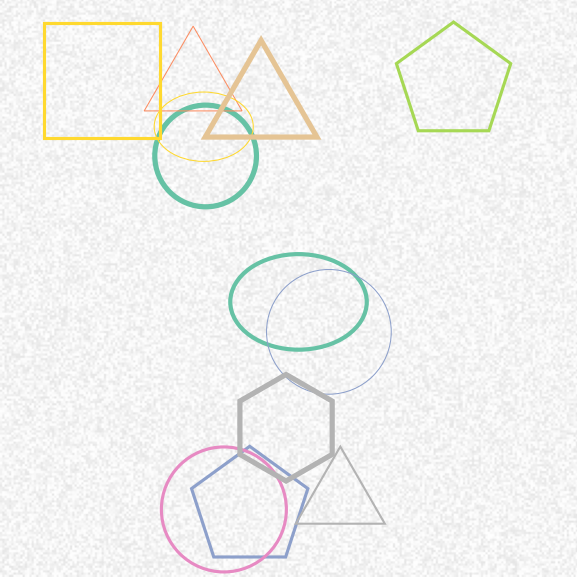[{"shape": "oval", "thickness": 2, "radius": 0.59, "center": [0.517, 0.476]}, {"shape": "circle", "thickness": 2.5, "radius": 0.44, "center": [0.356, 0.729]}, {"shape": "triangle", "thickness": 0.5, "radius": 0.49, "center": [0.334, 0.856]}, {"shape": "circle", "thickness": 0.5, "radius": 0.54, "center": [0.57, 0.425]}, {"shape": "pentagon", "thickness": 1.5, "radius": 0.53, "center": [0.432, 0.12]}, {"shape": "circle", "thickness": 1.5, "radius": 0.54, "center": [0.388, 0.117]}, {"shape": "pentagon", "thickness": 1.5, "radius": 0.52, "center": [0.785, 0.857]}, {"shape": "square", "thickness": 1.5, "radius": 0.5, "center": [0.177, 0.86]}, {"shape": "oval", "thickness": 0.5, "radius": 0.43, "center": [0.353, 0.78]}, {"shape": "triangle", "thickness": 2.5, "radius": 0.56, "center": [0.452, 0.818]}, {"shape": "hexagon", "thickness": 2.5, "radius": 0.46, "center": [0.495, 0.258]}, {"shape": "triangle", "thickness": 1, "radius": 0.45, "center": [0.589, 0.137]}]